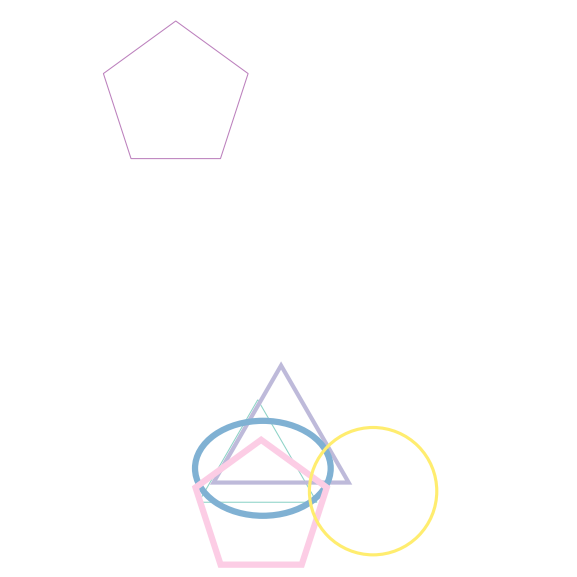[{"shape": "triangle", "thickness": 0.5, "radius": 0.59, "center": [0.446, 0.189]}, {"shape": "triangle", "thickness": 2, "radius": 0.68, "center": [0.487, 0.231]}, {"shape": "oval", "thickness": 3, "radius": 0.59, "center": [0.455, 0.188]}, {"shape": "pentagon", "thickness": 3, "radius": 0.6, "center": [0.452, 0.118]}, {"shape": "pentagon", "thickness": 0.5, "radius": 0.66, "center": [0.304, 0.831]}, {"shape": "circle", "thickness": 1.5, "radius": 0.55, "center": [0.646, 0.149]}]